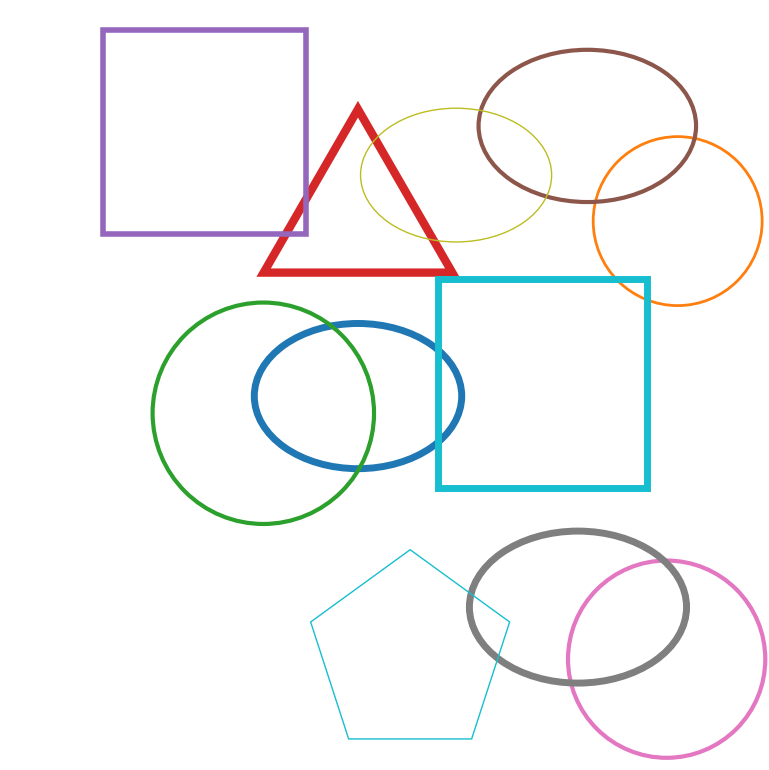[{"shape": "oval", "thickness": 2.5, "radius": 0.67, "center": [0.465, 0.486]}, {"shape": "circle", "thickness": 1, "radius": 0.55, "center": [0.88, 0.713]}, {"shape": "circle", "thickness": 1.5, "radius": 0.72, "center": [0.342, 0.463]}, {"shape": "triangle", "thickness": 3, "radius": 0.71, "center": [0.465, 0.717]}, {"shape": "square", "thickness": 2, "radius": 0.66, "center": [0.266, 0.829]}, {"shape": "oval", "thickness": 1.5, "radius": 0.71, "center": [0.763, 0.836]}, {"shape": "circle", "thickness": 1.5, "radius": 0.64, "center": [0.866, 0.144]}, {"shape": "oval", "thickness": 2.5, "radius": 0.71, "center": [0.751, 0.212]}, {"shape": "oval", "thickness": 0.5, "radius": 0.62, "center": [0.592, 0.773]}, {"shape": "square", "thickness": 2.5, "radius": 0.68, "center": [0.705, 0.502]}, {"shape": "pentagon", "thickness": 0.5, "radius": 0.68, "center": [0.533, 0.15]}]